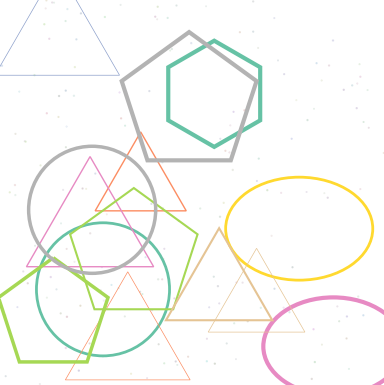[{"shape": "circle", "thickness": 2, "radius": 0.86, "center": [0.268, 0.248]}, {"shape": "hexagon", "thickness": 3, "radius": 0.69, "center": [0.556, 0.756]}, {"shape": "triangle", "thickness": 1, "radius": 0.68, "center": [0.365, 0.521]}, {"shape": "triangle", "thickness": 0.5, "radius": 0.94, "center": [0.332, 0.107]}, {"shape": "triangle", "thickness": 0.5, "radius": 0.93, "center": [0.149, 0.898]}, {"shape": "triangle", "thickness": 1, "radius": 0.95, "center": [0.234, 0.403]}, {"shape": "oval", "thickness": 3, "radius": 0.91, "center": [0.866, 0.1]}, {"shape": "pentagon", "thickness": 2.5, "radius": 0.75, "center": [0.138, 0.181]}, {"shape": "pentagon", "thickness": 1.5, "radius": 0.87, "center": [0.348, 0.338]}, {"shape": "oval", "thickness": 2, "radius": 0.96, "center": [0.777, 0.406]}, {"shape": "triangle", "thickness": 1.5, "radius": 0.8, "center": [0.569, 0.248]}, {"shape": "triangle", "thickness": 0.5, "radius": 0.73, "center": [0.666, 0.21]}, {"shape": "circle", "thickness": 2.5, "radius": 0.83, "center": [0.239, 0.455]}, {"shape": "pentagon", "thickness": 3, "radius": 0.92, "center": [0.491, 0.733]}]